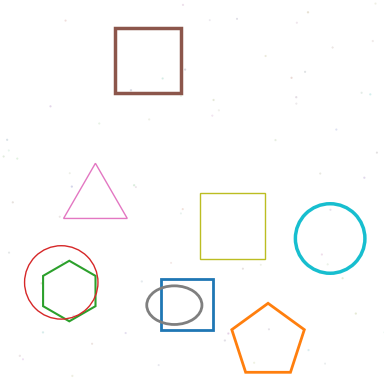[{"shape": "square", "thickness": 2, "radius": 0.33, "center": [0.486, 0.209]}, {"shape": "pentagon", "thickness": 2, "radius": 0.5, "center": [0.696, 0.113]}, {"shape": "hexagon", "thickness": 1.5, "radius": 0.39, "center": [0.18, 0.244]}, {"shape": "circle", "thickness": 1, "radius": 0.48, "center": [0.159, 0.266]}, {"shape": "square", "thickness": 2.5, "radius": 0.43, "center": [0.385, 0.843]}, {"shape": "triangle", "thickness": 1, "radius": 0.48, "center": [0.248, 0.48]}, {"shape": "oval", "thickness": 2, "radius": 0.36, "center": [0.453, 0.207]}, {"shape": "square", "thickness": 1, "radius": 0.43, "center": [0.604, 0.414]}, {"shape": "circle", "thickness": 2.5, "radius": 0.45, "center": [0.858, 0.381]}]